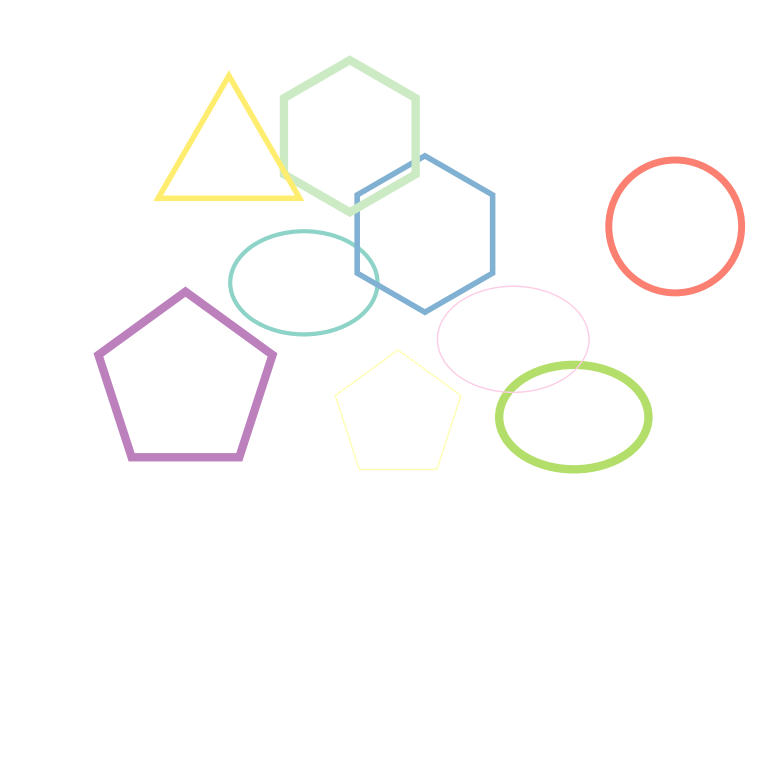[{"shape": "oval", "thickness": 1.5, "radius": 0.48, "center": [0.395, 0.633]}, {"shape": "pentagon", "thickness": 0.5, "radius": 0.43, "center": [0.517, 0.46]}, {"shape": "circle", "thickness": 2.5, "radius": 0.43, "center": [0.877, 0.706]}, {"shape": "hexagon", "thickness": 2, "radius": 0.51, "center": [0.552, 0.696]}, {"shape": "oval", "thickness": 3, "radius": 0.48, "center": [0.745, 0.458]}, {"shape": "oval", "thickness": 0.5, "radius": 0.49, "center": [0.667, 0.559]}, {"shape": "pentagon", "thickness": 3, "radius": 0.59, "center": [0.241, 0.502]}, {"shape": "hexagon", "thickness": 3, "radius": 0.49, "center": [0.454, 0.823]}, {"shape": "triangle", "thickness": 2, "radius": 0.53, "center": [0.297, 0.796]}]